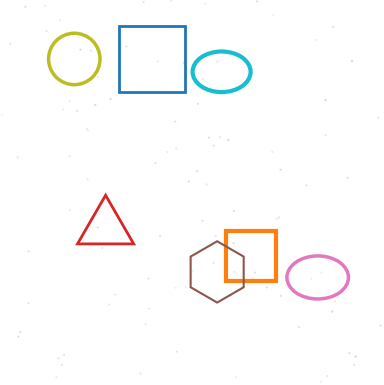[{"shape": "square", "thickness": 2, "radius": 0.43, "center": [0.395, 0.848]}, {"shape": "square", "thickness": 3, "radius": 0.32, "center": [0.651, 0.335]}, {"shape": "triangle", "thickness": 2, "radius": 0.42, "center": [0.274, 0.409]}, {"shape": "hexagon", "thickness": 1.5, "radius": 0.4, "center": [0.564, 0.294]}, {"shape": "oval", "thickness": 2.5, "radius": 0.4, "center": [0.825, 0.279]}, {"shape": "circle", "thickness": 2.5, "radius": 0.33, "center": [0.193, 0.847]}, {"shape": "oval", "thickness": 3, "radius": 0.38, "center": [0.576, 0.814]}]